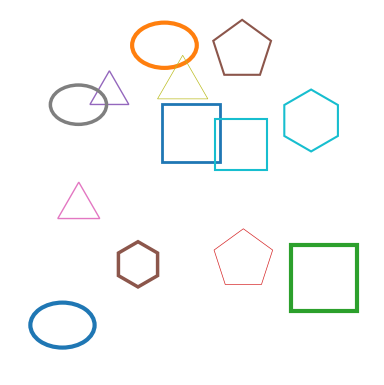[{"shape": "oval", "thickness": 3, "radius": 0.42, "center": [0.162, 0.156]}, {"shape": "square", "thickness": 2, "radius": 0.38, "center": [0.497, 0.655]}, {"shape": "oval", "thickness": 3, "radius": 0.42, "center": [0.427, 0.882]}, {"shape": "square", "thickness": 3, "radius": 0.43, "center": [0.842, 0.277]}, {"shape": "pentagon", "thickness": 0.5, "radius": 0.4, "center": [0.632, 0.326]}, {"shape": "triangle", "thickness": 1, "radius": 0.29, "center": [0.284, 0.758]}, {"shape": "hexagon", "thickness": 2.5, "radius": 0.29, "center": [0.358, 0.313]}, {"shape": "pentagon", "thickness": 1.5, "radius": 0.39, "center": [0.629, 0.87]}, {"shape": "triangle", "thickness": 1, "radius": 0.31, "center": [0.205, 0.464]}, {"shape": "oval", "thickness": 2.5, "radius": 0.36, "center": [0.204, 0.728]}, {"shape": "triangle", "thickness": 0.5, "radius": 0.38, "center": [0.474, 0.781]}, {"shape": "hexagon", "thickness": 1.5, "radius": 0.4, "center": [0.808, 0.687]}, {"shape": "square", "thickness": 1.5, "radius": 0.33, "center": [0.626, 0.625]}]